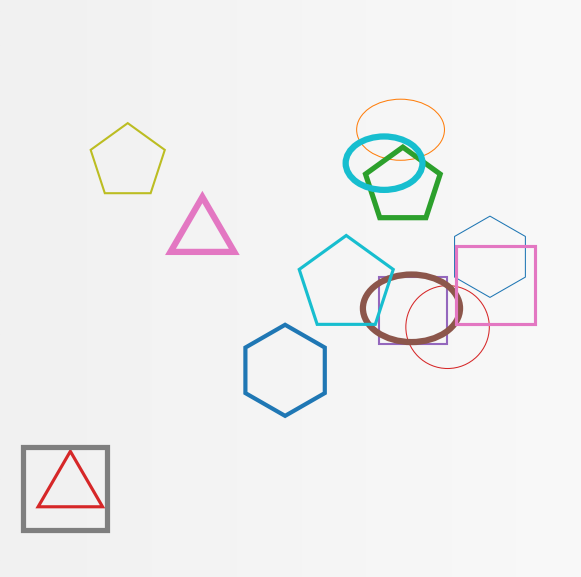[{"shape": "hexagon", "thickness": 2, "radius": 0.39, "center": [0.49, 0.358]}, {"shape": "hexagon", "thickness": 0.5, "radius": 0.35, "center": [0.843, 0.555]}, {"shape": "oval", "thickness": 0.5, "radius": 0.38, "center": [0.689, 0.774]}, {"shape": "pentagon", "thickness": 2.5, "radius": 0.34, "center": [0.693, 0.677]}, {"shape": "triangle", "thickness": 1.5, "radius": 0.32, "center": [0.121, 0.154]}, {"shape": "circle", "thickness": 0.5, "radius": 0.36, "center": [0.77, 0.433]}, {"shape": "square", "thickness": 1, "radius": 0.29, "center": [0.71, 0.461]}, {"shape": "oval", "thickness": 3, "radius": 0.42, "center": [0.708, 0.465]}, {"shape": "triangle", "thickness": 3, "radius": 0.32, "center": [0.348, 0.595]}, {"shape": "square", "thickness": 1.5, "radius": 0.34, "center": [0.852, 0.506]}, {"shape": "square", "thickness": 2.5, "radius": 0.36, "center": [0.112, 0.153]}, {"shape": "pentagon", "thickness": 1, "radius": 0.34, "center": [0.22, 0.719]}, {"shape": "oval", "thickness": 3, "radius": 0.33, "center": [0.661, 0.717]}, {"shape": "pentagon", "thickness": 1.5, "radius": 0.43, "center": [0.596, 0.506]}]